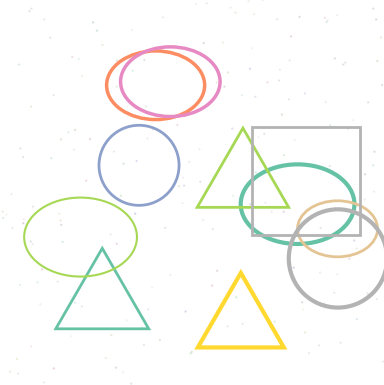[{"shape": "oval", "thickness": 3, "radius": 0.74, "center": [0.773, 0.47]}, {"shape": "triangle", "thickness": 2, "radius": 0.7, "center": [0.266, 0.216]}, {"shape": "oval", "thickness": 2.5, "radius": 0.64, "center": [0.404, 0.779]}, {"shape": "circle", "thickness": 2, "radius": 0.52, "center": [0.361, 0.571]}, {"shape": "oval", "thickness": 2.5, "radius": 0.65, "center": [0.442, 0.788]}, {"shape": "triangle", "thickness": 2, "radius": 0.69, "center": [0.631, 0.53]}, {"shape": "oval", "thickness": 1.5, "radius": 0.73, "center": [0.209, 0.384]}, {"shape": "triangle", "thickness": 3, "radius": 0.65, "center": [0.626, 0.162]}, {"shape": "oval", "thickness": 2, "radius": 0.52, "center": [0.877, 0.406]}, {"shape": "circle", "thickness": 3, "radius": 0.64, "center": [0.878, 0.329]}, {"shape": "square", "thickness": 2, "radius": 0.7, "center": [0.796, 0.529]}]